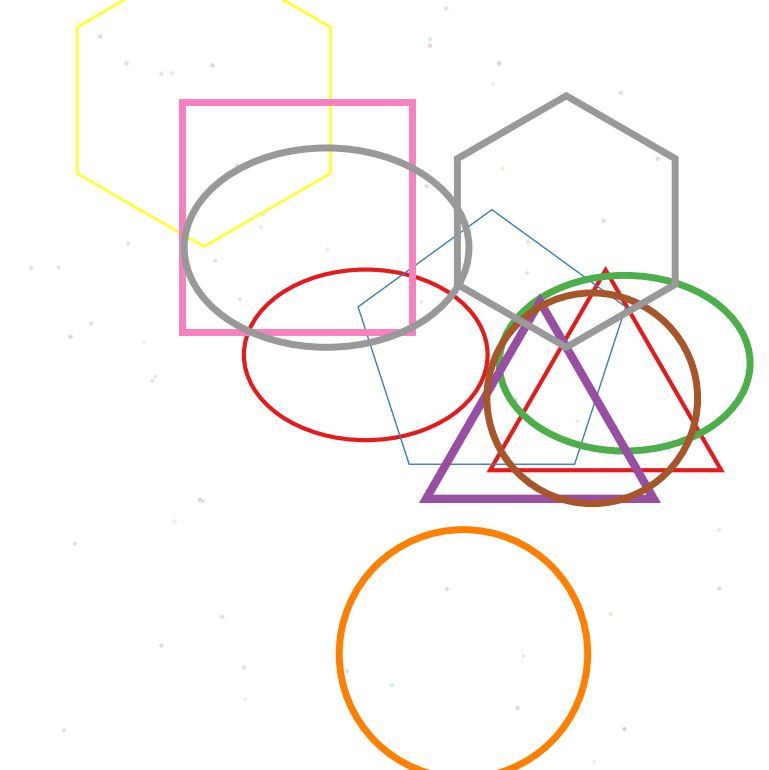[{"shape": "triangle", "thickness": 1.5, "radius": 0.87, "center": [0.787, 0.476]}, {"shape": "oval", "thickness": 1.5, "radius": 0.79, "center": [0.475, 0.539]}, {"shape": "pentagon", "thickness": 0.5, "radius": 0.91, "center": [0.639, 0.545]}, {"shape": "oval", "thickness": 2.5, "radius": 0.81, "center": [0.811, 0.528]}, {"shape": "triangle", "thickness": 3, "radius": 0.85, "center": [0.701, 0.438]}, {"shape": "circle", "thickness": 2.5, "radius": 0.81, "center": [0.602, 0.151]}, {"shape": "hexagon", "thickness": 1, "radius": 0.95, "center": [0.265, 0.87]}, {"shape": "circle", "thickness": 2.5, "radius": 0.68, "center": [0.769, 0.483]}, {"shape": "square", "thickness": 2.5, "radius": 0.75, "center": [0.385, 0.718]}, {"shape": "oval", "thickness": 2.5, "radius": 0.92, "center": [0.424, 0.678]}, {"shape": "hexagon", "thickness": 2.5, "radius": 0.82, "center": [0.735, 0.712]}]